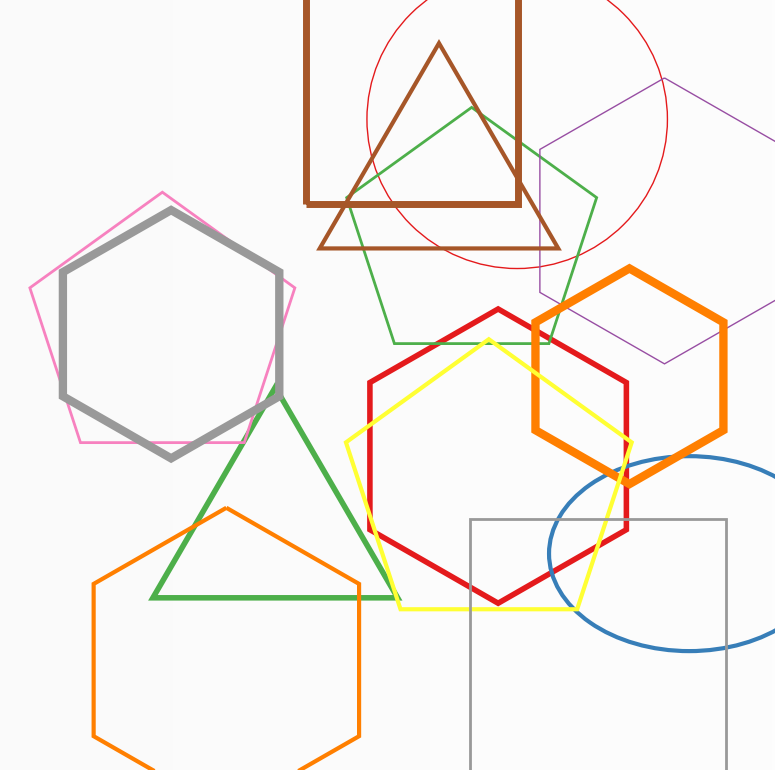[{"shape": "hexagon", "thickness": 2, "radius": 0.96, "center": [0.643, 0.408]}, {"shape": "circle", "thickness": 0.5, "radius": 0.97, "center": [0.667, 0.845]}, {"shape": "oval", "thickness": 1.5, "radius": 0.9, "center": [0.889, 0.281]}, {"shape": "triangle", "thickness": 2, "radius": 0.91, "center": [0.355, 0.315]}, {"shape": "pentagon", "thickness": 1, "radius": 0.85, "center": [0.609, 0.691]}, {"shape": "hexagon", "thickness": 0.5, "radius": 0.93, "center": [0.857, 0.713]}, {"shape": "hexagon", "thickness": 1.5, "radius": 0.99, "center": [0.292, 0.143]}, {"shape": "hexagon", "thickness": 3, "radius": 0.7, "center": [0.812, 0.511]}, {"shape": "pentagon", "thickness": 1.5, "radius": 0.97, "center": [0.631, 0.366]}, {"shape": "triangle", "thickness": 1.5, "radius": 0.89, "center": [0.566, 0.766]}, {"shape": "square", "thickness": 2.5, "radius": 0.68, "center": [0.532, 0.871]}, {"shape": "pentagon", "thickness": 1, "radius": 0.9, "center": [0.21, 0.571]}, {"shape": "square", "thickness": 1, "radius": 0.83, "center": [0.772, 0.16]}, {"shape": "hexagon", "thickness": 3, "radius": 0.81, "center": [0.221, 0.566]}]